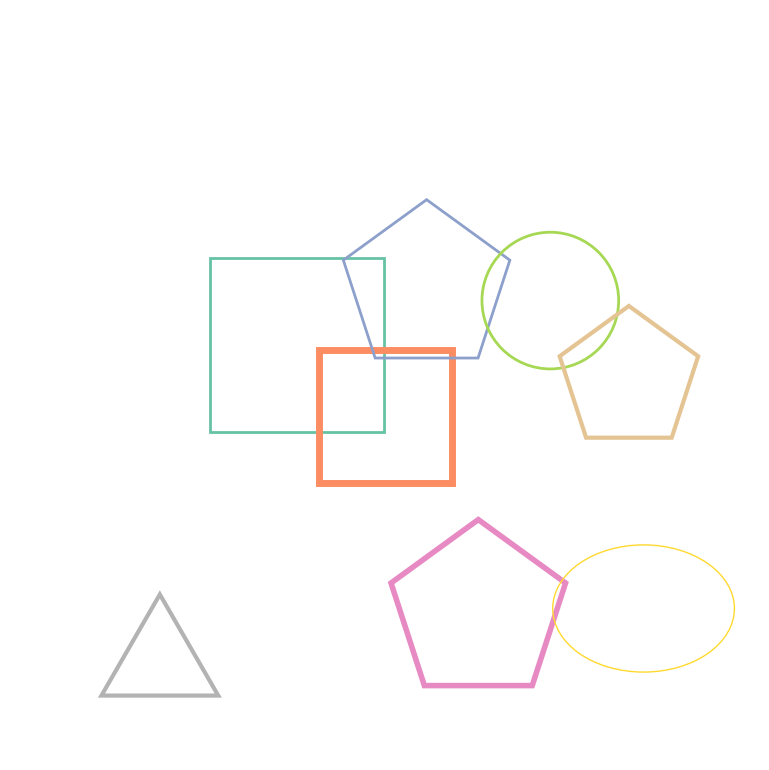[{"shape": "square", "thickness": 1, "radius": 0.57, "center": [0.386, 0.552]}, {"shape": "square", "thickness": 2.5, "radius": 0.43, "center": [0.501, 0.459]}, {"shape": "pentagon", "thickness": 1, "radius": 0.57, "center": [0.554, 0.627]}, {"shape": "pentagon", "thickness": 2, "radius": 0.6, "center": [0.621, 0.206]}, {"shape": "circle", "thickness": 1, "radius": 0.44, "center": [0.715, 0.61]}, {"shape": "oval", "thickness": 0.5, "radius": 0.59, "center": [0.836, 0.21]}, {"shape": "pentagon", "thickness": 1.5, "radius": 0.47, "center": [0.817, 0.508]}, {"shape": "triangle", "thickness": 1.5, "radius": 0.44, "center": [0.208, 0.14]}]